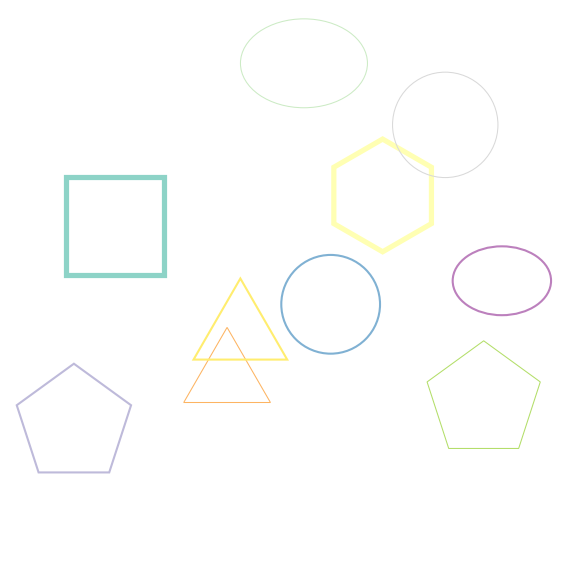[{"shape": "square", "thickness": 2.5, "radius": 0.43, "center": [0.199, 0.608]}, {"shape": "hexagon", "thickness": 2.5, "radius": 0.49, "center": [0.663, 0.661]}, {"shape": "pentagon", "thickness": 1, "radius": 0.52, "center": [0.128, 0.265]}, {"shape": "circle", "thickness": 1, "radius": 0.43, "center": [0.573, 0.472]}, {"shape": "triangle", "thickness": 0.5, "radius": 0.43, "center": [0.393, 0.346]}, {"shape": "pentagon", "thickness": 0.5, "radius": 0.52, "center": [0.838, 0.306]}, {"shape": "circle", "thickness": 0.5, "radius": 0.46, "center": [0.771, 0.783]}, {"shape": "oval", "thickness": 1, "radius": 0.43, "center": [0.869, 0.513]}, {"shape": "oval", "thickness": 0.5, "radius": 0.55, "center": [0.526, 0.89]}, {"shape": "triangle", "thickness": 1, "radius": 0.47, "center": [0.416, 0.423]}]